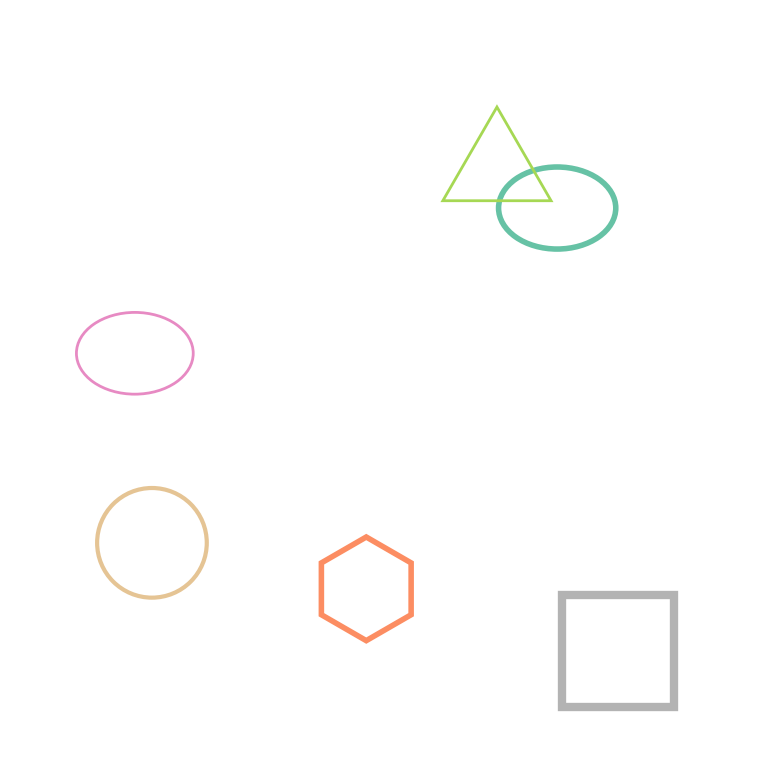[{"shape": "oval", "thickness": 2, "radius": 0.38, "center": [0.724, 0.73]}, {"shape": "hexagon", "thickness": 2, "radius": 0.34, "center": [0.476, 0.235]}, {"shape": "oval", "thickness": 1, "radius": 0.38, "center": [0.175, 0.541]}, {"shape": "triangle", "thickness": 1, "radius": 0.41, "center": [0.645, 0.78]}, {"shape": "circle", "thickness": 1.5, "radius": 0.36, "center": [0.197, 0.295]}, {"shape": "square", "thickness": 3, "radius": 0.36, "center": [0.803, 0.154]}]